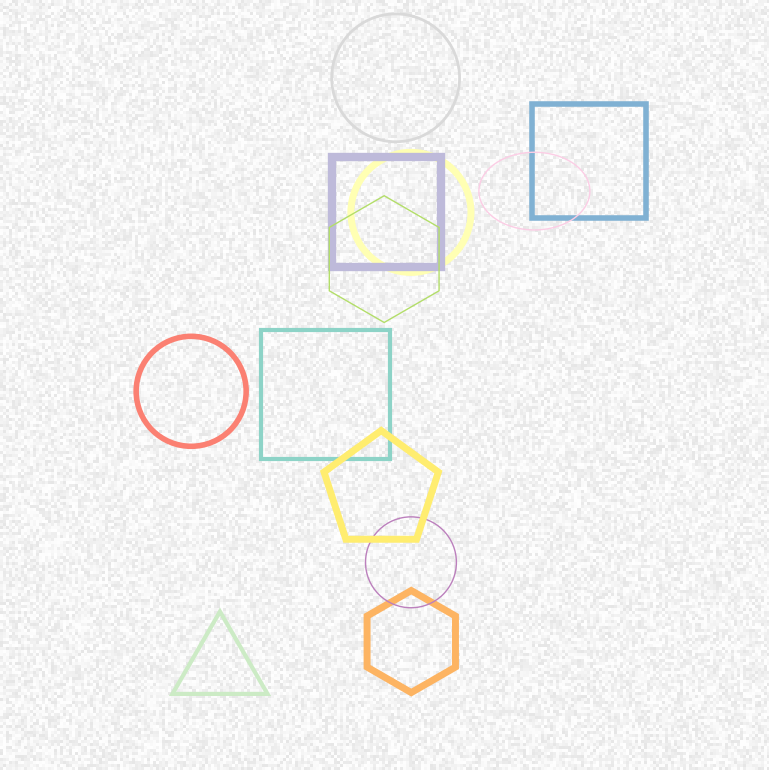[{"shape": "square", "thickness": 1.5, "radius": 0.42, "center": [0.422, 0.488]}, {"shape": "circle", "thickness": 2.5, "radius": 0.39, "center": [0.534, 0.724]}, {"shape": "square", "thickness": 3, "radius": 0.36, "center": [0.502, 0.724]}, {"shape": "circle", "thickness": 2, "radius": 0.36, "center": [0.248, 0.492]}, {"shape": "square", "thickness": 2, "radius": 0.37, "center": [0.766, 0.791]}, {"shape": "hexagon", "thickness": 2.5, "radius": 0.33, "center": [0.534, 0.167]}, {"shape": "hexagon", "thickness": 0.5, "radius": 0.41, "center": [0.499, 0.663]}, {"shape": "oval", "thickness": 0.5, "radius": 0.36, "center": [0.694, 0.752]}, {"shape": "circle", "thickness": 1, "radius": 0.42, "center": [0.514, 0.899]}, {"shape": "circle", "thickness": 0.5, "radius": 0.3, "center": [0.534, 0.27]}, {"shape": "triangle", "thickness": 1.5, "radius": 0.36, "center": [0.286, 0.134]}, {"shape": "pentagon", "thickness": 2.5, "radius": 0.39, "center": [0.495, 0.363]}]